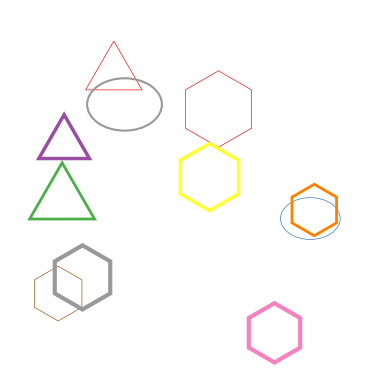[{"shape": "hexagon", "thickness": 0.5, "radius": 0.5, "center": [0.567, 0.717]}, {"shape": "triangle", "thickness": 0.5, "radius": 0.42, "center": [0.296, 0.809]}, {"shape": "oval", "thickness": 0.5, "radius": 0.39, "center": [0.806, 0.432]}, {"shape": "triangle", "thickness": 2, "radius": 0.49, "center": [0.161, 0.48]}, {"shape": "triangle", "thickness": 2.5, "radius": 0.38, "center": [0.167, 0.626]}, {"shape": "hexagon", "thickness": 2, "radius": 0.33, "center": [0.816, 0.455]}, {"shape": "hexagon", "thickness": 2.5, "radius": 0.44, "center": [0.544, 0.54]}, {"shape": "hexagon", "thickness": 0.5, "radius": 0.36, "center": [0.151, 0.238]}, {"shape": "hexagon", "thickness": 3, "radius": 0.39, "center": [0.713, 0.135]}, {"shape": "oval", "thickness": 1.5, "radius": 0.49, "center": [0.323, 0.729]}, {"shape": "hexagon", "thickness": 3, "radius": 0.42, "center": [0.214, 0.28]}]